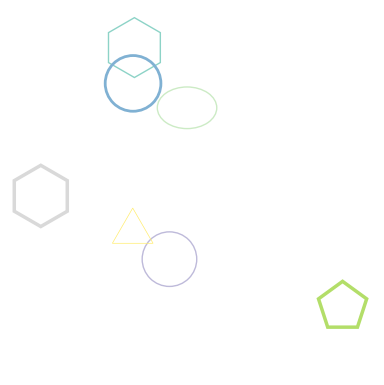[{"shape": "hexagon", "thickness": 1, "radius": 0.39, "center": [0.349, 0.876]}, {"shape": "circle", "thickness": 1, "radius": 0.35, "center": [0.44, 0.327]}, {"shape": "circle", "thickness": 2, "radius": 0.36, "center": [0.346, 0.783]}, {"shape": "pentagon", "thickness": 2.5, "radius": 0.33, "center": [0.89, 0.203]}, {"shape": "hexagon", "thickness": 2.5, "radius": 0.4, "center": [0.106, 0.491]}, {"shape": "oval", "thickness": 1, "radius": 0.39, "center": [0.486, 0.72]}, {"shape": "triangle", "thickness": 0.5, "radius": 0.31, "center": [0.345, 0.399]}]